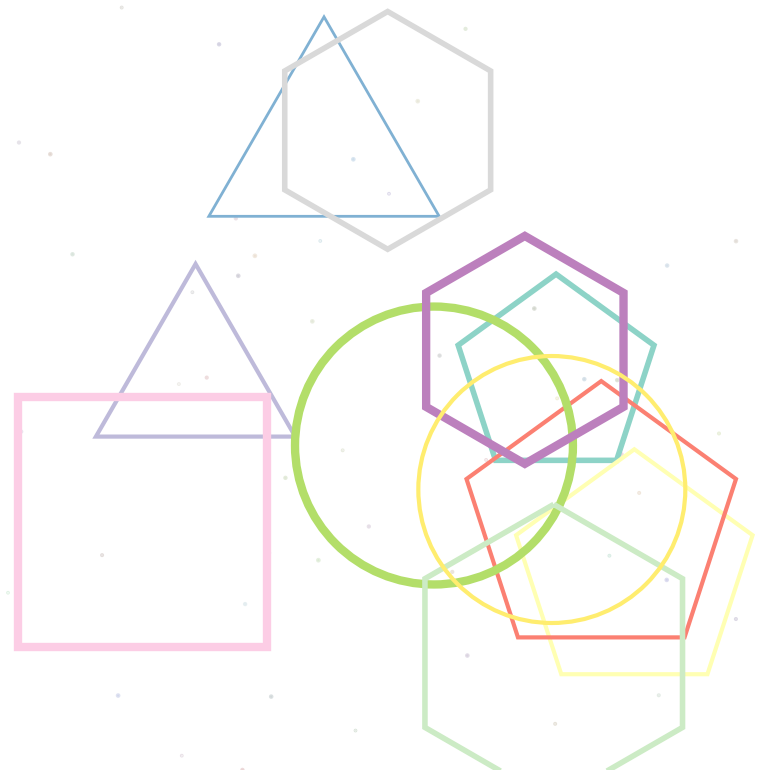[{"shape": "pentagon", "thickness": 2, "radius": 0.67, "center": [0.722, 0.51]}, {"shape": "pentagon", "thickness": 1.5, "radius": 0.81, "center": [0.824, 0.255]}, {"shape": "triangle", "thickness": 1.5, "radius": 0.75, "center": [0.254, 0.508]}, {"shape": "pentagon", "thickness": 1.5, "radius": 0.92, "center": [0.781, 0.321]}, {"shape": "triangle", "thickness": 1, "radius": 0.86, "center": [0.421, 0.805]}, {"shape": "circle", "thickness": 3, "radius": 0.9, "center": [0.564, 0.421]}, {"shape": "square", "thickness": 3, "radius": 0.81, "center": [0.185, 0.322]}, {"shape": "hexagon", "thickness": 2, "radius": 0.77, "center": [0.503, 0.831]}, {"shape": "hexagon", "thickness": 3, "radius": 0.74, "center": [0.682, 0.546]}, {"shape": "hexagon", "thickness": 2, "radius": 0.97, "center": [0.719, 0.152]}, {"shape": "circle", "thickness": 1.5, "radius": 0.87, "center": [0.717, 0.364]}]